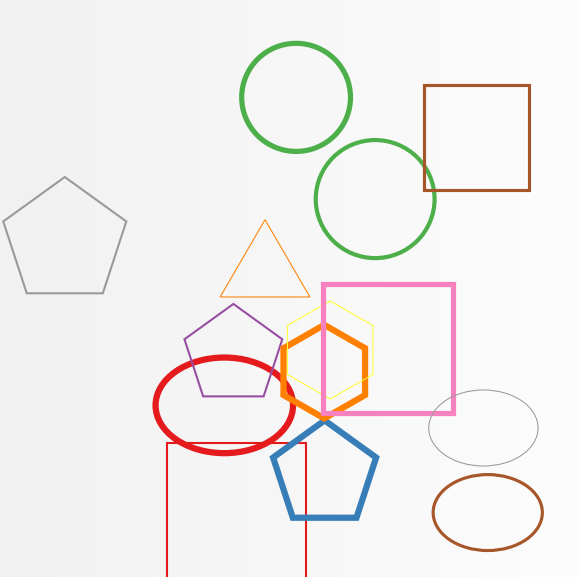[{"shape": "oval", "thickness": 3, "radius": 0.59, "center": [0.386, 0.297]}, {"shape": "square", "thickness": 1, "radius": 0.6, "center": [0.407, 0.113]}, {"shape": "pentagon", "thickness": 3, "radius": 0.47, "center": [0.558, 0.178]}, {"shape": "circle", "thickness": 2.5, "radius": 0.47, "center": [0.509, 0.831]}, {"shape": "circle", "thickness": 2, "radius": 0.51, "center": [0.645, 0.654]}, {"shape": "pentagon", "thickness": 1, "radius": 0.44, "center": [0.402, 0.384]}, {"shape": "hexagon", "thickness": 3, "radius": 0.41, "center": [0.558, 0.356]}, {"shape": "triangle", "thickness": 0.5, "radius": 0.45, "center": [0.456, 0.529]}, {"shape": "hexagon", "thickness": 0.5, "radius": 0.42, "center": [0.568, 0.393]}, {"shape": "square", "thickness": 1.5, "radius": 0.45, "center": [0.82, 0.761]}, {"shape": "oval", "thickness": 1.5, "radius": 0.47, "center": [0.839, 0.112]}, {"shape": "square", "thickness": 2.5, "radius": 0.56, "center": [0.667, 0.396]}, {"shape": "oval", "thickness": 0.5, "radius": 0.47, "center": [0.832, 0.258]}, {"shape": "pentagon", "thickness": 1, "radius": 0.56, "center": [0.111, 0.581]}]